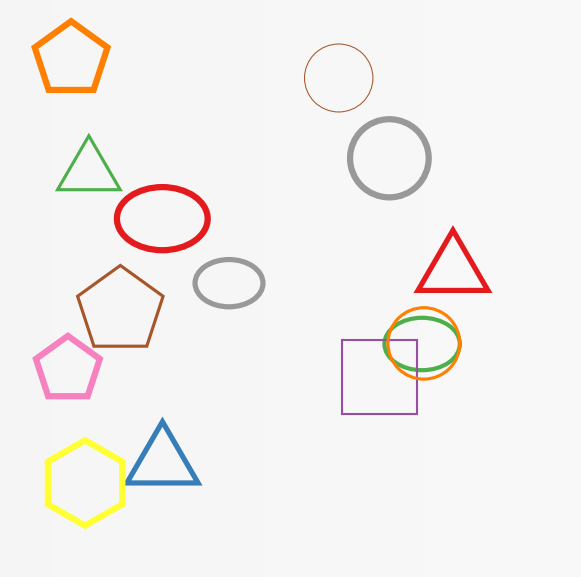[{"shape": "oval", "thickness": 3, "radius": 0.39, "center": [0.279, 0.62]}, {"shape": "triangle", "thickness": 2.5, "radius": 0.35, "center": [0.779, 0.531]}, {"shape": "triangle", "thickness": 2.5, "radius": 0.35, "center": [0.28, 0.198]}, {"shape": "triangle", "thickness": 1.5, "radius": 0.31, "center": [0.153, 0.702]}, {"shape": "oval", "thickness": 2, "radius": 0.32, "center": [0.726, 0.403]}, {"shape": "square", "thickness": 1, "radius": 0.32, "center": [0.653, 0.347]}, {"shape": "circle", "thickness": 1.5, "radius": 0.31, "center": [0.729, 0.404]}, {"shape": "pentagon", "thickness": 3, "radius": 0.33, "center": [0.122, 0.897]}, {"shape": "hexagon", "thickness": 3, "radius": 0.37, "center": [0.146, 0.163]}, {"shape": "pentagon", "thickness": 1.5, "radius": 0.39, "center": [0.207, 0.462]}, {"shape": "circle", "thickness": 0.5, "radius": 0.29, "center": [0.583, 0.864]}, {"shape": "pentagon", "thickness": 3, "radius": 0.29, "center": [0.117, 0.36]}, {"shape": "circle", "thickness": 3, "radius": 0.34, "center": [0.67, 0.725]}, {"shape": "oval", "thickness": 2.5, "radius": 0.29, "center": [0.394, 0.509]}]